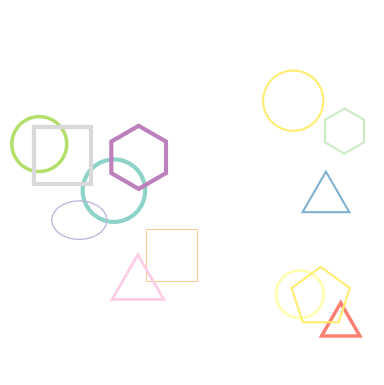[{"shape": "circle", "thickness": 3, "radius": 0.41, "center": [0.296, 0.505]}, {"shape": "circle", "thickness": 2, "radius": 0.31, "center": [0.779, 0.236]}, {"shape": "oval", "thickness": 1, "radius": 0.36, "center": [0.206, 0.428]}, {"shape": "triangle", "thickness": 2.5, "radius": 0.29, "center": [0.885, 0.156]}, {"shape": "triangle", "thickness": 1.5, "radius": 0.35, "center": [0.847, 0.484]}, {"shape": "square", "thickness": 0.5, "radius": 0.33, "center": [0.445, 0.337]}, {"shape": "circle", "thickness": 2.5, "radius": 0.36, "center": [0.102, 0.626]}, {"shape": "triangle", "thickness": 2, "radius": 0.39, "center": [0.358, 0.261]}, {"shape": "square", "thickness": 3, "radius": 0.37, "center": [0.161, 0.597]}, {"shape": "hexagon", "thickness": 3, "radius": 0.41, "center": [0.36, 0.591]}, {"shape": "hexagon", "thickness": 1.5, "radius": 0.29, "center": [0.895, 0.66]}, {"shape": "circle", "thickness": 1.5, "radius": 0.39, "center": [0.762, 0.738]}, {"shape": "pentagon", "thickness": 1.5, "radius": 0.4, "center": [0.833, 0.227]}]